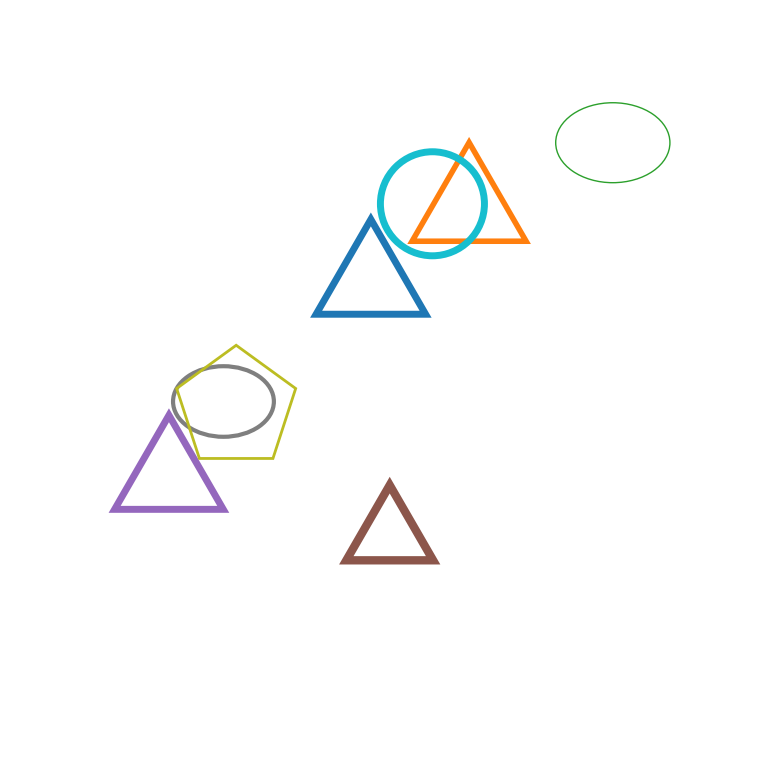[{"shape": "triangle", "thickness": 2.5, "radius": 0.41, "center": [0.482, 0.633]}, {"shape": "triangle", "thickness": 2, "radius": 0.43, "center": [0.609, 0.729]}, {"shape": "oval", "thickness": 0.5, "radius": 0.37, "center": [0.796, 0.815]}, {"shape": "triangle", "thickness": 2.5, "radius": 0.41, "center": [0.219, 0.379]}, {"shape": "triangle", "thickness": 3, "radius": 0.33, "center": [0.506, 0.305]}, {"shape": "oval", "thickness": 1.5, "radius": 0.33, "center": [0.29, 0.479]}, {"shape": "pentagon", "thickness": 1, "radius": 0.41, "center": [0.307, 0.47]}, {"shape": "circle", "thickness": 2.5, "radius": 0.34, "center": [0.562, 0.735]}]